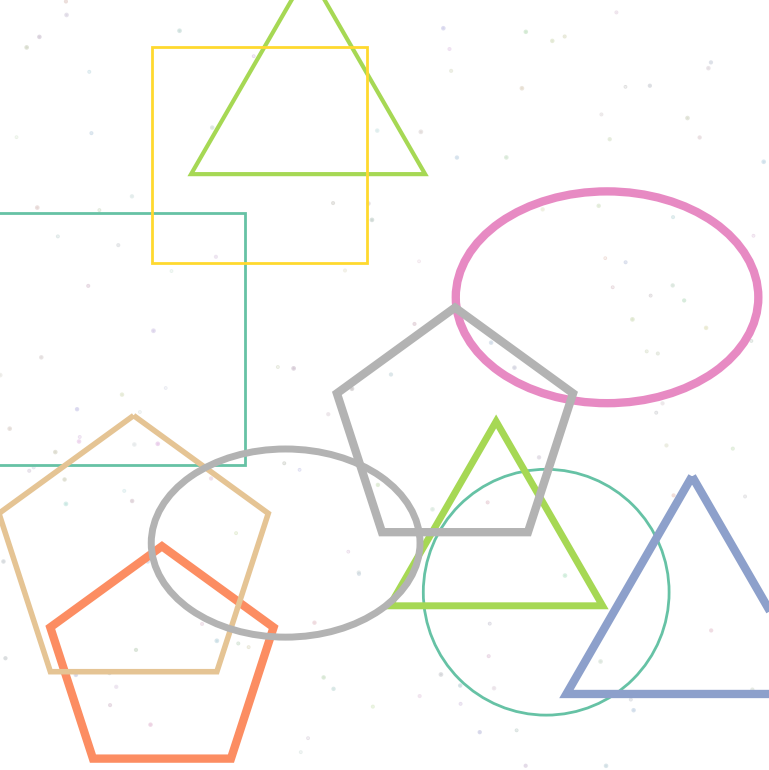[{"shape": "square", "thickness": 1, "radius": 0.82, "center": [0.156, 0.56]}, {"shape": "circle", "thickness": 1, "radius": 0.8, "center": [0.709, 0.231]}, {"shape": "pentagon", "thickness": 3, "radius": 0.76, "center": [0.21, 0.138]}, {"shape": "triangle", "thickness": 3, "radius": 0.94, "center": [0.899, 0.193]}, {"shape": "oval", "thickness": 3, "radius": 0.98, "center": [0.788, 0.614]}, {"shape": "triangle", "thickness": 1.5, "radius": 0.88, "center": [0.4, 0.862]}, {"shape": "triangle", "thickness": 2.5, "radius": 0.8, "center": [0.644, 0.293]}, {"shape": "square", "thickness": 1, "radius": 0.7, "center": [0.337, 0.798]}, {"shape": "pentagon", "thickness": 2, "radius": 0.92, "center": [0.174, 0.276]}, {"shape": "pentagon", "thickness": 3, "radius": 0.81, "center": [0.591, 0.439]}, {"shape": "oval", "thickness": 2.5, "radius": 0.87, "center": [0.371, 0.295]}]